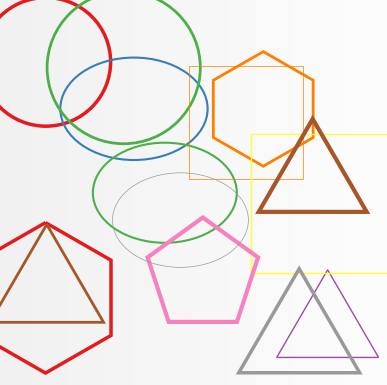[{"shape": "hexagon", "thickness": 2.5, "radius": 0.98, "center": [0.117, 0.226]}, {"shape": "circle", "thickness": 2.5, "radius": 0.83, "center": [0.119, 0.839]}, {"shape": "oval", "thickness": 1.5, "radius": 0.95, "center": [0.346, 0.717]}, {"shape": "oval", "thickness": 1.5, "radius": 0.93, "center": [0.425, 0.499]}, {"shape": "circle", "thickness": 2, "radius": 0.99, "center": [0.319, 0.824]}, {"shape": "triangle", "thickness": 1, "radius": 0.76, "center": [0.846, 0.147]}, {"shape": "square", "thickness": 0.5, "radius": 0.73, "center": [0.635, 0.681]}, {"shape": "hexagon", "thickness": 2, "radius": 0.74, "center": [0.679, 0.717]}, {"shape": "square", "thickness": 1, "radius": 0.9, "center": [0.828, 0.471]}, {"shape": "triangle", "thickness": 2, "radius": 0.85, "center": [0.121, 0.248]}, {"shape": "triangle", "thickness": 3, "radius": 0.8, "center": [0.807, 0.53]}, {"shape": "pentagon", "thickness": 3, "radius": 0.75, "center": [0.523, 0.285]}, {"shape": "oval", "thickness": 0.5, "radius": 0.88, "center": [0.466, 0.428]}, {"shape": "triangle", "thickness": 2.5, "radius": 0.9, "center": [0.772, 0.122]}]